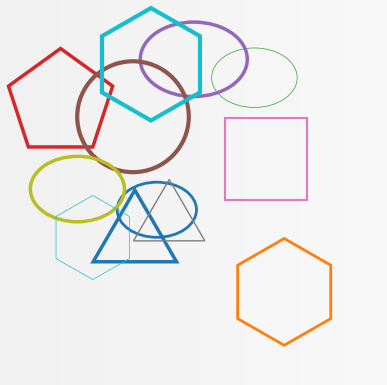[{"shape": "oval", "thickness": 2, "radius": 0.51, "center": [0.405, 0.455]}, {"shape": "triangle", "thickness": 2.5, "radius": 0.62, "center": [0.348, 0.382]}, {"shape": "hexagon", "thickness": 2, "radius": 0.69, "center": [0.733, 0.242]}, {"shape": "oval", "thickness": 0.5, "radius": 0.55, "center": [0.657, 0.798]}, {"shape": "pentagon", "thickness": 2.5, "radius": 0.71, "center": [0.156, 0.733]}, {"shape": "oval", "thickness": 2.5, "radius": 0.69, "center": [0.5, 0.846]}, {"shape": "circle", "thickness": 3, "radius": 0.72, "center": [0.343, 0.697]}, {"shape": "square", "thickness": 1.5, "radius": 0.53, "center": [0.686, 0.587]}, {"shape": "triangle", "thickness": 1, "radius": 0.53, "center": [0.437, 0.428]}, {"shape": "oval", "thickness": 2.5, "radius": 0.61, "center": [0.2, 0.509]}, {"shape": "hexagon", "thickness": 0.5, "radius": 0.55, "center": [0.239, 0.383]}, {"shape": "hexagon", "thickness": 3, "radius": 0.73, "center": [0.39, 0.833]}]